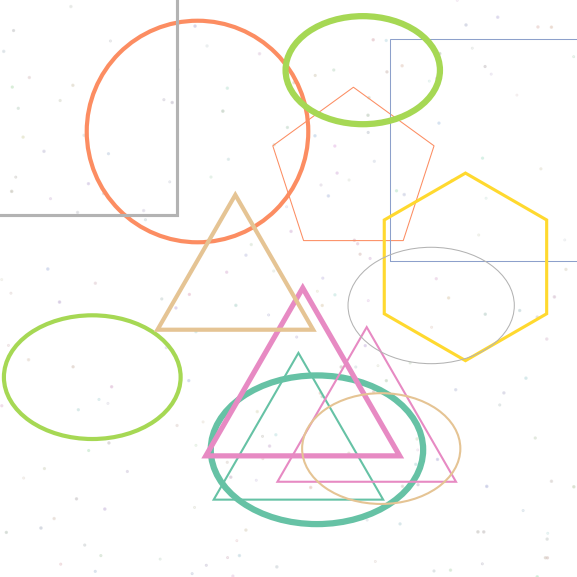[{"shape": "oval", "thickness": 3, "radius": 0.92, "center": [0.549, 0.22]}, {"shape": "triangle", "thickness": 1, "radius": 0.85, "center": [0.517, 0.219]}, {"shape": "pentagon", "thickness": 0.5, "radius": 0.73, "center": [0.612, 0.701]}, {"shape": "circle", "thickness": 2, "radius": 0.96, "center": [0.342, 0.771]}, {"shape": "square", "thickness": 0.5, "radius": 0.96, "center": [0.867, 0.739]}, {"shape": "triangle", "thickness": 1, "radius": 0.89, "center": [0.635, 0.254]}, {"shape": "triangle", "thickness": 2.5, "radius": 0.97, "center": [0.524, 0.307]}, {"shape": "oval", "thickness": 2, "radius": 0.77, "center": [0.16, 0.346]}, {"shape": "oval", "thickness": 3, "radius": 0.67, "center": [0.628, 0.878]}, {"shape": "hexagon", "thickness": 1.5, "radius": 0.81, "center": [0.806, 0.537]}, {"shape": "oval", "thickness": 1, "radius": 0.68, "center": [0.66, 0.222]}, {"shape": "triangle", "thickness": 2, "radius": 0.78, "center": [0.407, 0.506]}, {"shape": "square", "thickness": 1.5, "radius": 0.94, "center": [0.117, 0.815]}, {"shape": "oval", "thickness": 0.5, "radius": 0.72, "center": [0.747, 0.47]}]